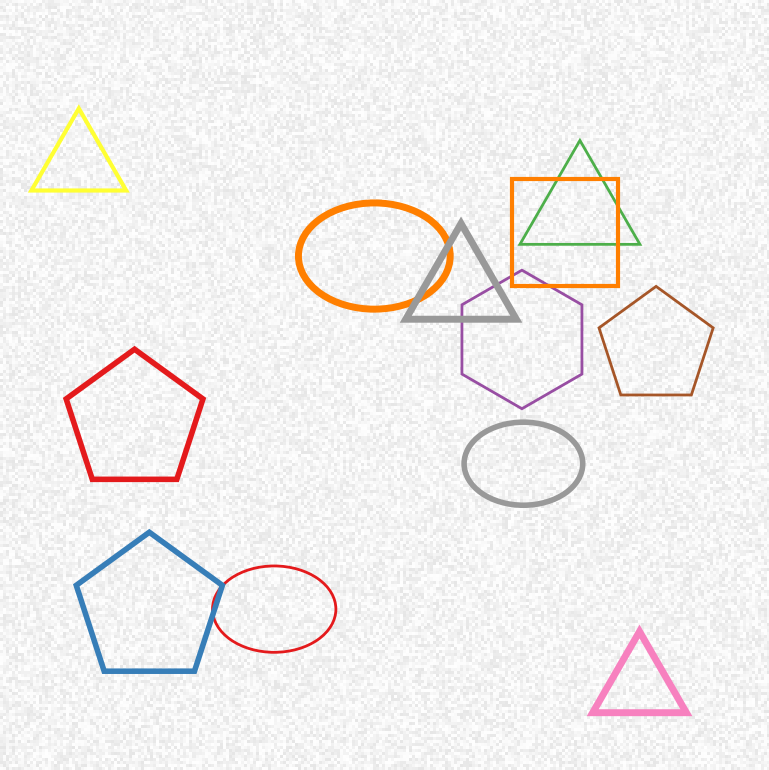[{"shape": "pentagon", "thickness": 2, "radius": 0.47, "center": [0.175, 0.453]}, {"shape": "oval", "thickness": 1, "radius": 0.4, "center": [0.356, 0.209]}, {"shape": "pentagon", "thickness": 2, "radius": 0.5, "center": [0.194, 0.209]}, {"shape": "triangle", "thickness": 1, "radius": 0.45, "center": [0.753, 0.728]}, {"shape": "hexagon", "thickness": 1, "radius": 0.45, "center": [0.678, 0.559]}, {"shape": "square", "thickness": 1.5, "radius": 0.35, "center": [0.734, 0.698]}, {"shape": "oval", "thickness": 2.5, "radius": 0.49, "center": [0.486, 0.667]}, {"shape": "triangle", "thickness": 1.5, "radius": 0.36, "center": [0.102, 0.788]}, {"shape": "pentagon", "thickness": 1, "radius": 0.39, "center": [0.852, 0.55]}, {"shape": "triangle", "thickness": 2.5, "radius": 0.35, "center": [0.831, 0.11]}, {"shape": "triangle", "thickness": 2.5, "radius": 0.41, "center": [0.599, 0.627]}, {"shape": "oval", "thickness": 2, "radius": 0.39, "center": [0.68, 0.398]}]